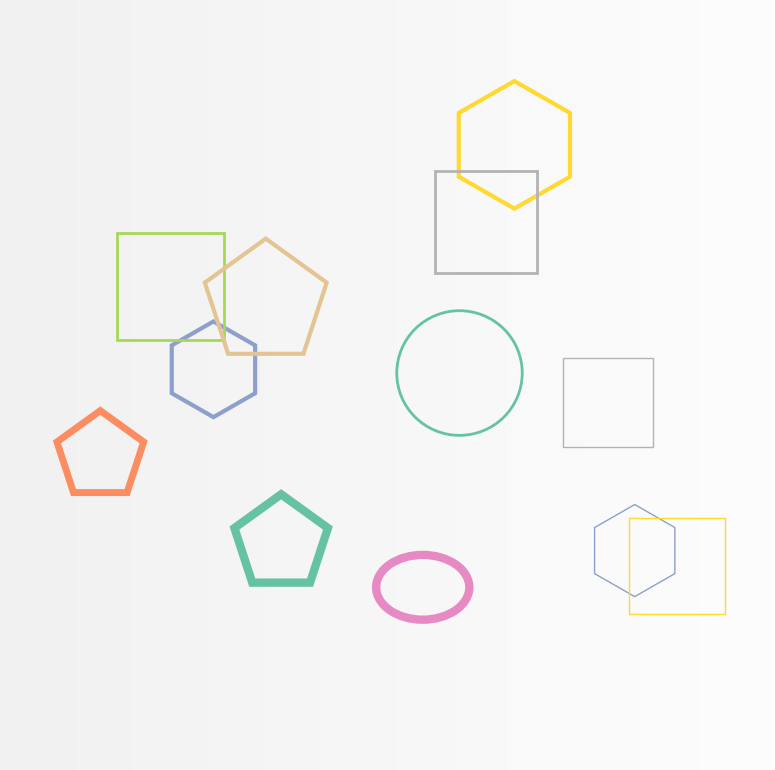[{"shape": "circle", "thickness": 1, "radius": 0.4, "center": [0.593, 0.516]}, {"shape": "pentagon", "thickness": 3, "radius": 0.32, "center": [0.363, 0.295]}, {"shape": "pentagon", "thickness": 2.5, "radius": 0.29, "center": [0.129, 0.408]}, {"shape": "hexagon", "thickness": 1.5, "radius": 0.31, "center": [0.275, 0.52]}, {"shape": "hexagon", "thickness": 0.5, "radius": 0.3, "center": [0.819, 0.285]}, {"shape": "oval", "thickness": 3, "radius": 0.3, "center": [0.545, 0.237]}, {"shape": "square", "thickness": 1, "radius": 0.34, "center": [0.221, 0.628]}, {"shape": "hexagon", "thickness": 1.5, "radius": 0.41, "center": [0.664, 0.812]}, {"shape": "square", "thickness": 0.5, "radius": 0.31, "center": [0.873, 0.265]}, {"shape": "pentagon", "thickness": 1.5, "radius": 0.41, "center": [0.343, 0.607]}, {"shape": "square", "thickness": 1, "radius": 0.33, "center": [0.627, 0.712]}, {"shape": "square", "thickness": 0.5, "radius": 0.29, "center": [0.785, 0.477]}]